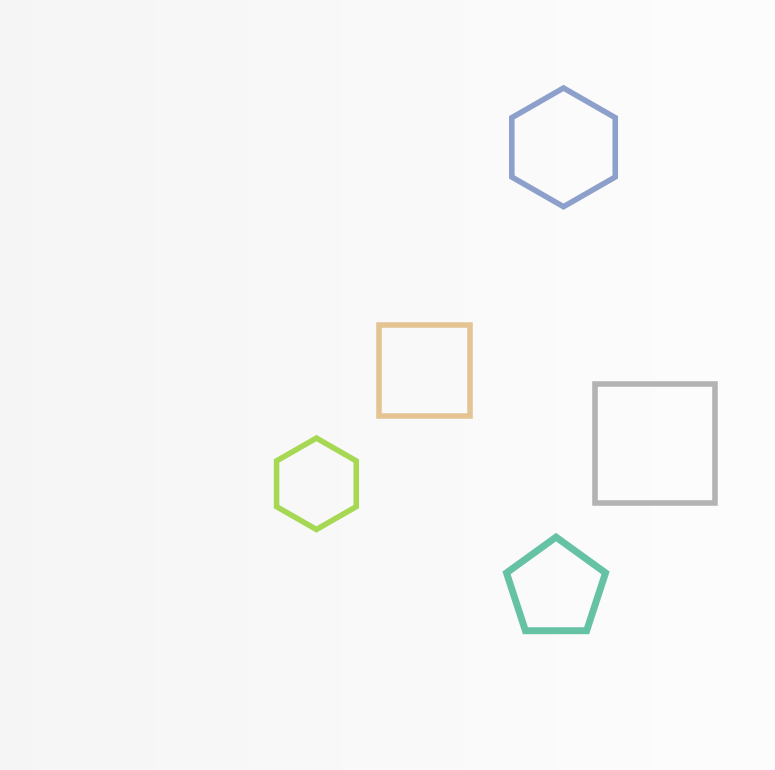[{"shape": "pentagon", "thickness": 2.5, "radius": 0.34, "center": [0.717, 0.235]}, {"shape": "hexagon", "thickness": 2, "radius": 0.39, "center": [0.727, 0.809]}, {"shape": "hexagon", "thickness": 2, "radius": 0.3, "center": [0.408, 0.372]}, {"shape": "square", "thickness": 2, "radius": 0.29, "center": [0.547, 0.518]}, {"shape": "square", "thickness": 2, "radius": 0.38, "center": [0.845, 0.424]}]